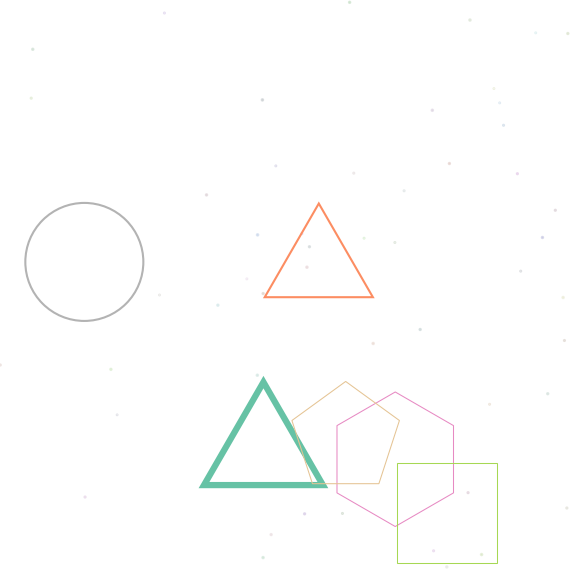[{"shape": "triangle", "thickness": 3, "radius": 0.59, "center": [0.456, 0.219]}, {"shape": "triangle", "thickness": 1, "radius": 0.54, "center": [0.552, 0.539]}, {"shape": "hexagon", "thickness": 0.5, "radius": 0.58, "center": [0.684, 0.204]}, {"shape": "square", "thickness": 0.5, "radius": 0.43, "center": [0.774, 0.111]}, {"shape": "pentagon", "thickness": 0.5, "radius": 0.49, "center": [0.599, 0.241]}, {"shape": "circle", "thickness": 1, "radius": 0.51, "center": [0.146, 0.546]}]